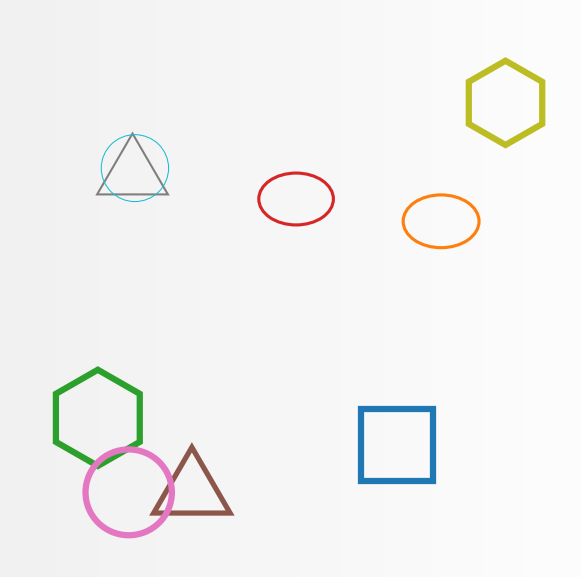[{"shape": "square", "thickness": 3, "radius": 0.31, "center": [0.683, 0.228]}, {"shape": "oval", "thickness": 1.5, "radius": 0.33, "center": [0.759, 0.616]}, {"shape": "hexagon", "thickness": 3, "radius": 0.42, "center": [0.168, 0.276]}, {"shape": "oval", "thickness": 1.5, "radius": 0.32, "center": [0.509, 0.655]}, {"shape": "triangle", "thickness": 2.5, "radius": 0.38, "center": [0.33, 0.149]}, {"shape": "circle", "thickness": 3, "radius": 0.37, "center": [0.221, 0.147]}, {"shape": "triangle", "thickness": 1, "radius": 0.35, "center": [0.228, 0.698]}, {"shape": "hexagon", "thickness": 3, "radius": 0.36, "center": [0.87, 0.821]}, {"shape": "circle", "thickness": 0.5, "radius": 0.29, "center": [0.232, 0.708]}]